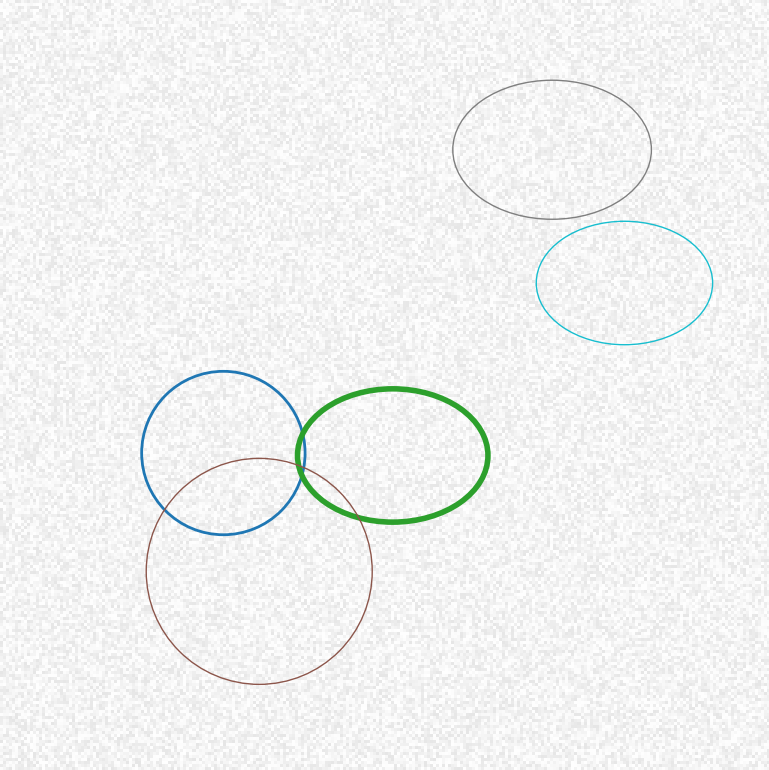[{"shape": "circle", "thickness": 1, "radius": 0.53, "center": [0.29, 0.412]}, {"shape": "oval", "thickness": 2, "radius": 0.62, "center": [0.51, 0.408]}, {"shape": "circle", "thickness": 0.5, "radius": 0.73, "center": [0.337, 0.258]}, {"shape": "oval", "thickness": 0.5, "radius": 0.64, "center": [0.717, 0.806]}, {"shape": "oval", "thickness": 0.5, "radius": 0.57, "center": [0.811, 0.632]}]